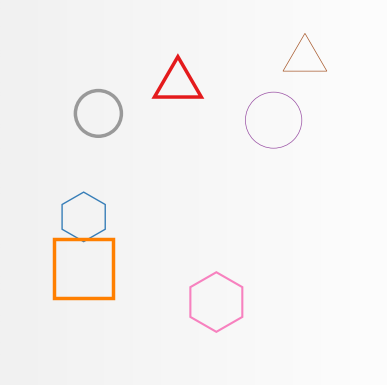[{"shape": "triangle", "thickness": 2.5, "radius": 0.35, "center": [0.459, 0.783]}, {"shape": "hexagon", "thickness": 1, "radius": 0.32, "center": [0.216, 0.437]}, {"shape": "circle", "thickness": 0.5, "radius": 0.36, "center": [0.706, 0.688]}, {"shape": "square", "thickness": 2.5, "radius": 0.38, "center": [0.215, 0.302]}, {"shape": "triangle", "thickness": 0.5, "radius": 0.33, "center": [0.787, 0.848]}, {"shape": "hexagon", "thickness": 1.5, "radius": 0.39, "center": [0.558, 0.215]}, {"shape": "circle", "thickness": 2.5, "radius": 0.3, "center": [0.254, 0.705]}]